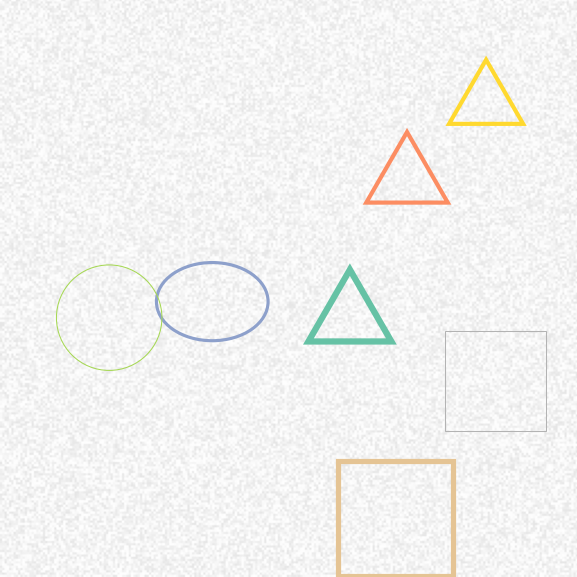[{"shape": "triangle", "thickness": 3, "radius": 0.41, "center": [0.606, 0.449]}, {"shape": "triangle", "thickness": 2, "radius": 0.41, "center": [0.705, 0.689]}, {"shape": "oval", "thickness": 1.5, "radius": 0.48, "center": [0.368, 0.477]}, {"shape": "circle", "thickness": 0.5, "radius": 0.46, "center": [0.189, 0.449]}, {"shape": "triangle", "thickness": 2, "radius": 0.37, "center": [0.842, 0.822]}, {"shape": "square", "thickness": 2.5, "radius": 0.5, "center": [0.684, 0.101]}, {"shape": "square", "thickness": 0.5, "radius": 0.43, "center": [0.858, 0.34]}]